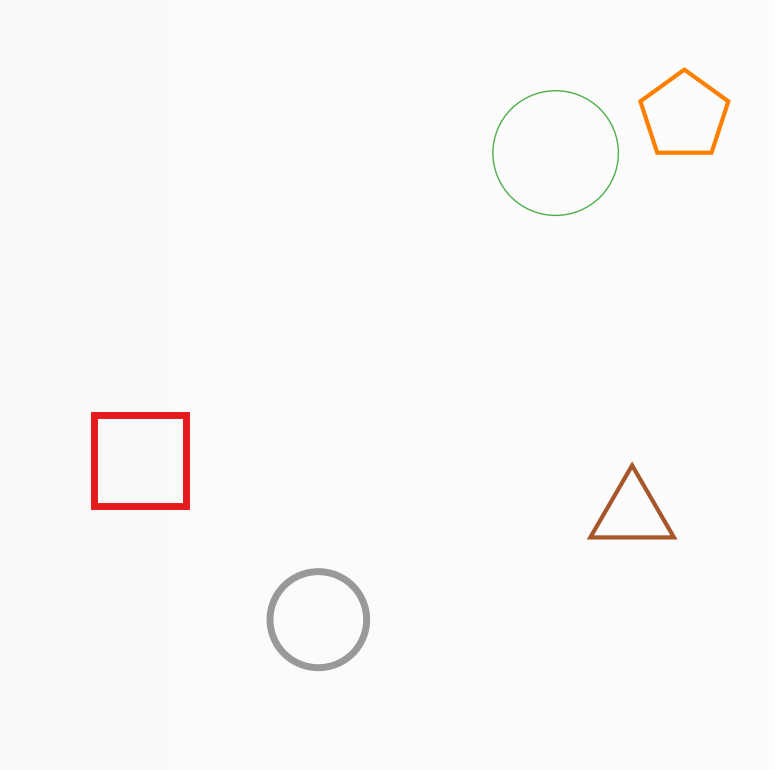[{"shape": "square", "thickness": 2.5, "radius": 0.3, "center": [0.181, 0.402]}, {"shape": "circle", "thickness": 0.5, "radius": 0.4, "center": [0.717, 0.801]}, {"shape": "pentagon", "thickness": 1.5, "radius": 0.3, "center": [0.883, 0.85]}, {"shape": "triangle", "thickness": 1.5, "radius": 0.31, "center": [0.816, 0.333]}, {"shape": "circle", "thickness": 2.5, "radius": 0.31, "center": [0.411, 0.195]}]